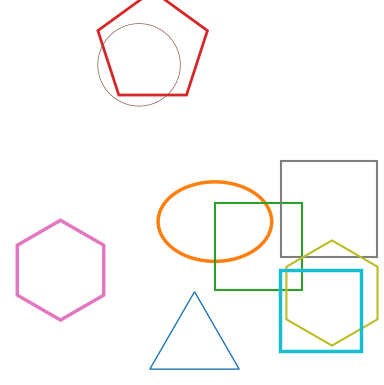[{"shape": "triangle", "thickness": 1, "radius": 0.67, "center": [0.505, 0.108]}, {"shape": "oval", "thickness": 2.5, "radius": 0.74, "center": [0.558, 0.424]}, {"shape": "square", "thickness": 1.5, "radius": 0.57, "center": [0.67, 0.361]}, {"shape": "pentagon", "thickness": 2, "radius": 0.75, "center": [0.396, 0.874]}, {"shape": "circle", "thickness": 0.5, "radius": 0.54, "center": [0.361, 0.832]}, {"shape": "hexagon", "thickness": 2.5, "radius": 0.65, "center": [0.157, 0.298]}, {"shape": "square", "thickness": 1.5, "radius": 0.62, "center": [0.855, 0.458]}, {"shape": "hexagon", "thickness": 1.5, "radius": 0.68, "center": [0.862, 0.239]}, {"shape": "square", "thickness": 2.5, "radius": 0.53, "center": [0.833, 0.193]}]